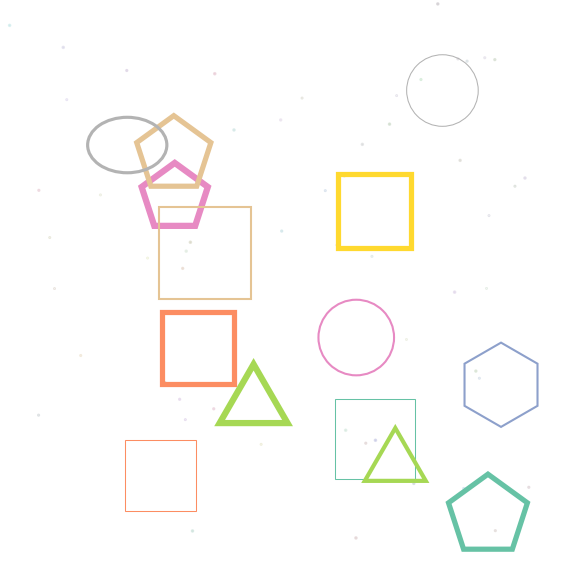[{"shape": "square", "thickness": 0.5, "radius": 0.35, "center": [0.649, 0.239]}, {"shape": "pentagon", "thickness": 2.5, "radius": 0.36, "center": [0.845, 0.106]}, {"shape": "square", "thickness": 0.5, "radius": 0.31, "center": [0.278, 0.175]}, {"shape": "square", "thickness": 2.5, "radius": 0.31, "center": [0.342, 0.396]}, {"shape": "hexagon", "thickness": 1, "radius": 0.36, "center": [0.868, 0.333]}, {"shape": "circle", "thickness": 1, "radius": 0.33, "center": [0.617, 0.415]}, {"shape": "pentagon", "thickness": 3, "radius": 0.3, "center": [0.303, 0.657]}, {"shape": "triangle", "thickness": 3, "radius": 0.34, "center": [0.439, 0.3]}, {"shape": "triangle", "thickness": 2, "radius": 0.3, "center": [0.684, 0.197]}, {"shape": "square", "thickness": 2.5, "radius": 0.32, "center": [0.648, 0.634]}, {"shape": "pentagon", "thickness": 2.5, "radius": 0.34, "center": [0.301, 0.731]}, {"shape": "square", "thickness": 1, "radius": 0.4, "center": [0.355, 0.561]}, {"shape": "oval", "thickness": 1.5, "radius": 0.34, "center": [0.22, 0.748]}, {"shape": "circle", "thickness": 0.5, "radius": 0.31, "center": [0.766, 0.842]}]